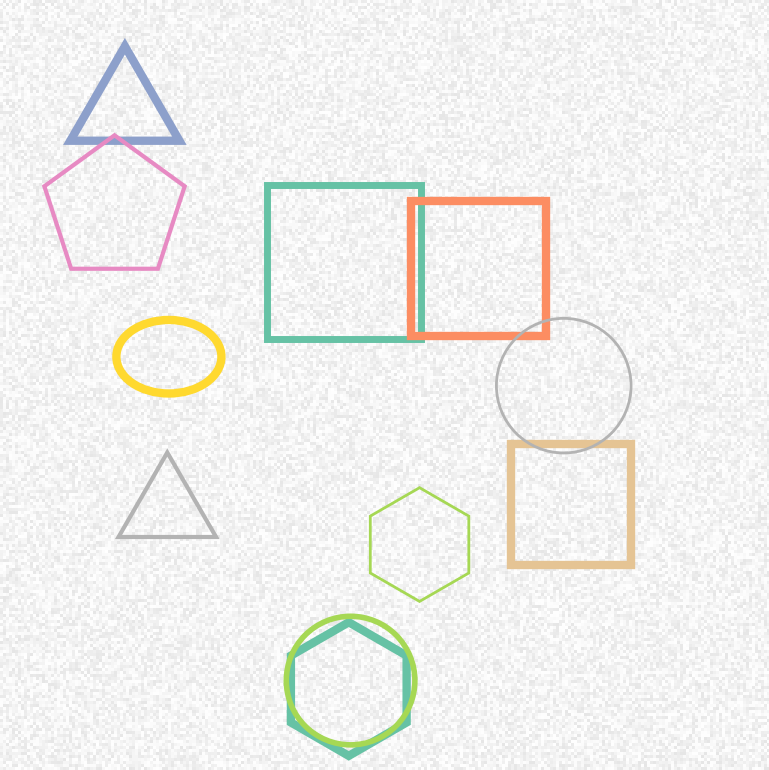[{"shape": "hexagon", "thickness": 3, "radius": 0.43, "center": [0.453, 0.105]}, {"shape": "square", "thickness": 2.5, "radius": 0.5, "center": [0.447, 0.66]}, {"shape": "square", "thickness": 3, "radius": 0.44, "center": [0.622, 0.651]}, {"shape": "triangle", "thickness": 3, "radius": 0.41, "center": [0.162, 0.858]}, {"shape": "pentagon", "thickness": 1.5, "radius": 0.48, "center": [0.149, 0.728]}, {"shape": "circle", "thickness": 2, "radius": 0.42, "center": [0.455, 0.116]}, {"shape": "hexagon", "thickness": 1, "radius": 0.37, "center": [0.545, 0.293]}, {"shape": "oval", "thickness": 3, "radius": 0.34, "center": [0.219, 0.537]}, {"shape": "square", "thickness": 3, "radius": 0.39, "center": [0.741, 0.345]}, {"shape": "circle", "thickness": 1, "radius": 0.44, "center": [0.732, 0.499]}, {"shape": "triangle", "thickness": 1.5, "radius": 0.37, "center": [0.217, 0.339]}]